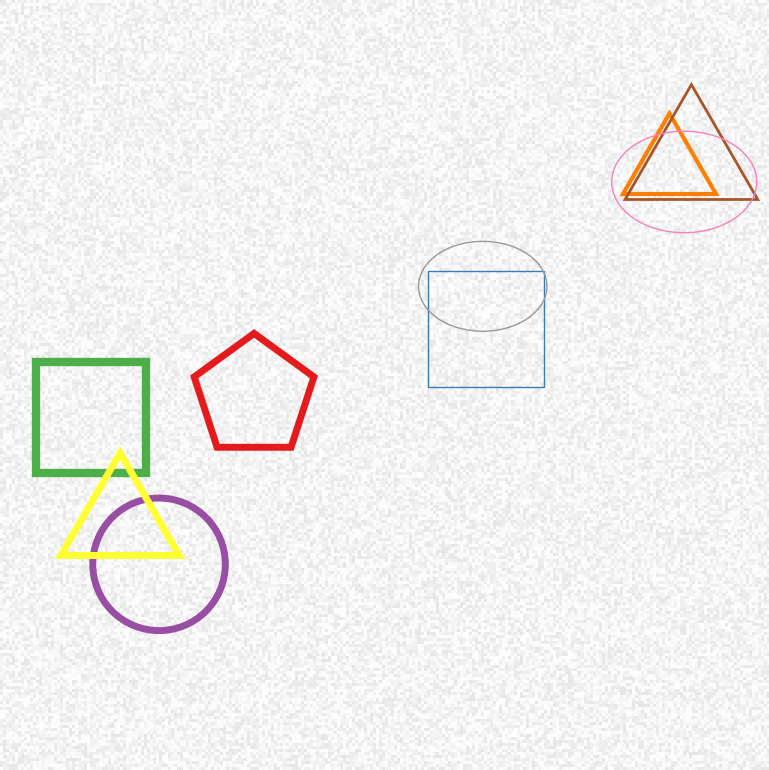[{"shape": "pentagon", "thickness": 2.5, "radius": 0.41, "center": [0.33, 0.485]}, {"shape": "square", "thickness": 0.5, "radius": 0.38, "center": [0.631, 0.573]}, {"shape": "square", "thickness": 3, "radius": 0.36, "center": [0.118, 0.458]}, {"shape": "circle", "thickness": 2.5, "radius": 0.43, "center": [0.207, 0.267]}, {"shape": "triangle", "thickness": 1.5, "radius": 0.35, "center": [0.869, 0.783]}, {"shape": "triangle", "thickness": 2.5, "radius": 0.44, "center": [0.156, 0.323]}, {"shape": "triangle", "thickness": 1, "radius": 0.5, "center": [0.898, 0.791]}, {"shape": "oval", "thickness": 0.5, "radius": 0.47, "center": [0.889, 0.764]}, {"shape": "oval", "thickness": 0.5, "radius": 0.42, "center": [0.627, 0.628]}]